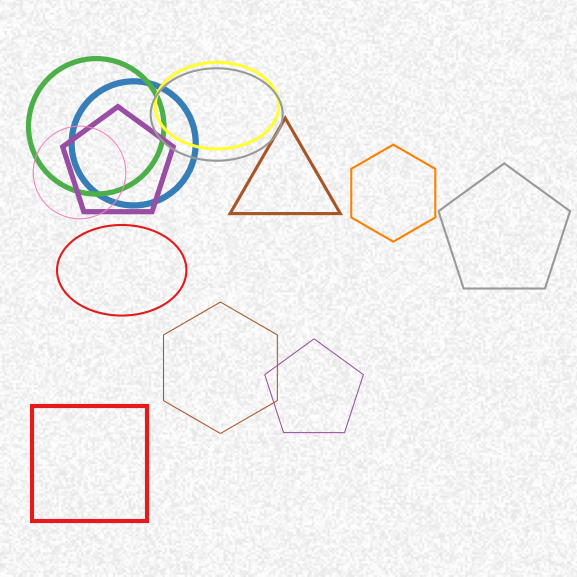[{"shape": "square", "thickness": 2, "radius": 0.5, "center": [0.155, 0.197]}, {"shape": "oval", "thickness": 1, "radius": 0.56, "center": [0.211, 0.531]}, {"shape": "circle", "thickness": 3, "radius": 0.54, "center": [0.231, 0.751]}, {"shape": "circle", "thickness": 2.5, "radius": 0.59, "center": [0.167, 0.78]}, {"shape": "pentagon", "thickness": 2.5, "radius": 0.5, "center": [0.204, 0.714]}, {"shape": "pentagon", "thickness": 0.5, "radius": 0.45, "center": [0.544, 0.323]}, {"shape": "hexagon", "thickness": 1, "radius": 0.42, "center": [0.681, 0.665]}, {"shape": "oval", "thickness": 1.5, "radius": 0.54, "center": [0.376, 0.816]}, {"shape": "triangle", "thickness": 1.5, "radius": 0.55, "center": [0.494, 0.684]}, {"shape": "hexagon", "thickness": 0.5, "radius": 0.57, "center": [0.382, 0.362]}, {"shape": "circle", "thickness": 0.5, "radius": 0.4, "center": [0.138, 0.701]}, {"shape": "pentagon", "thickness": 1, "radius": 0.6, "center": [0.873, 0.596]}, {"shape": "oval", "thickness": 1, "radius": 0.57, "center": [0.375, 0.801]}]